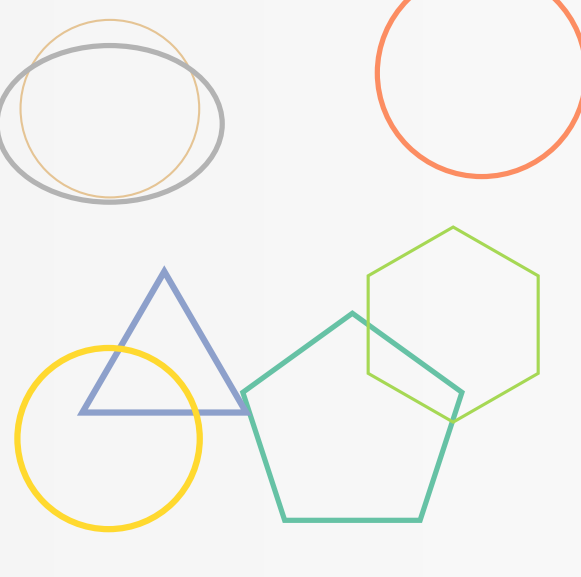[{"shape": "pentagon", "thickness": 2.5, "radius": 0.99, "center": [0.606, 0.258]}, {"shape": "circle", "thickness": 2.5, "radius": 0.9, "center": [0.829, 0.873]}, {"shape": "triangle", "thickness": 3, "radius": 0.81, "center": [0.283, 0.366]}, {"shape": "hexagon", "thickness": 1.5, "radius": 0.84, "center": [0.78, 0.437]}, {"shape": "circle", "thickness": 3, "radius": 0.78, "center": [0.187, 0.24]}, {"shape": "circle", "thickness": 1, "radius": 0.77, "center": [0.189, 0.811]}, {"shape": "oval", "thickness": 2.5, "radius": 0.97, "center": [0.189, 0.785]}]